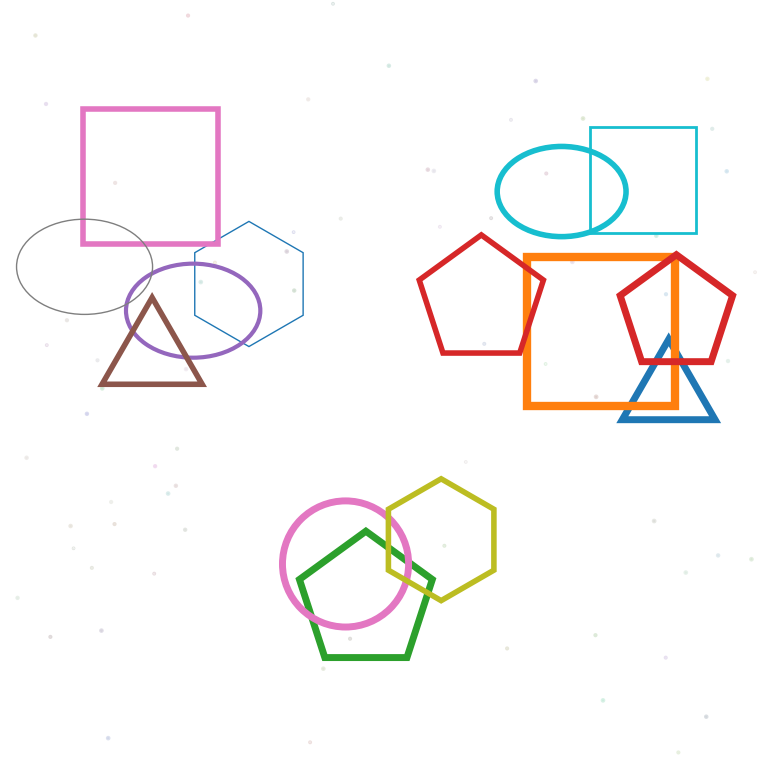[{"shape": "triangle", "thickness": 2.5, "radius": 0.35, "center": [0.868, 0.49]}, {"shape": "hexagon", "thickness": 0.5, "radius": 0.41, "center": [0.323, 0.631]}, {"shape": "square", "thickness": 3, "radius": 0.48, "center": [0.781, 0.569]}, {"shape": "pentagon", "thickness": 2.5, "radius": 0.45, "center": [0.475, 0.219]}, {"shape": "pentagon", "thickness": 2.5, "radius": 0.38, "center": [0.878, 0.592]}, {"shape": "pentagon", "thickness": 2, "radius": 0.42, "center": [0.625, 0.61]}, {"shape": "oval", "thickness": 1.5, "radius": 0.44, "center": [0.251, 0.597]}, {"shape": "triangle", "thickness": 2, "radius": 0.38, "center": [0.198, 0.538]}, {"shape": "circle", "thickness": 2.5, "radius": 0.41, "center": [0.449, 0.268]}, {"shape": "square", "thickness": 2, "radius": 0.44, "center": [0.195, 0.771]}, {"shape": "oval", "thickness": 0.5, "radius": 0.44, "center": [0.11, 0.654]}, {"shape": "hexagon", "thickness": 2, "radius": 0.4, "center": [0.573, 0.299]}, {"shape": "square", "thickness": 1, "radius": 0.34, "center": [0.835, 0.766]}, {"shape": "oval", "thickness": 2, "radius": 0.42, "center": [0.729, 0.751]}]